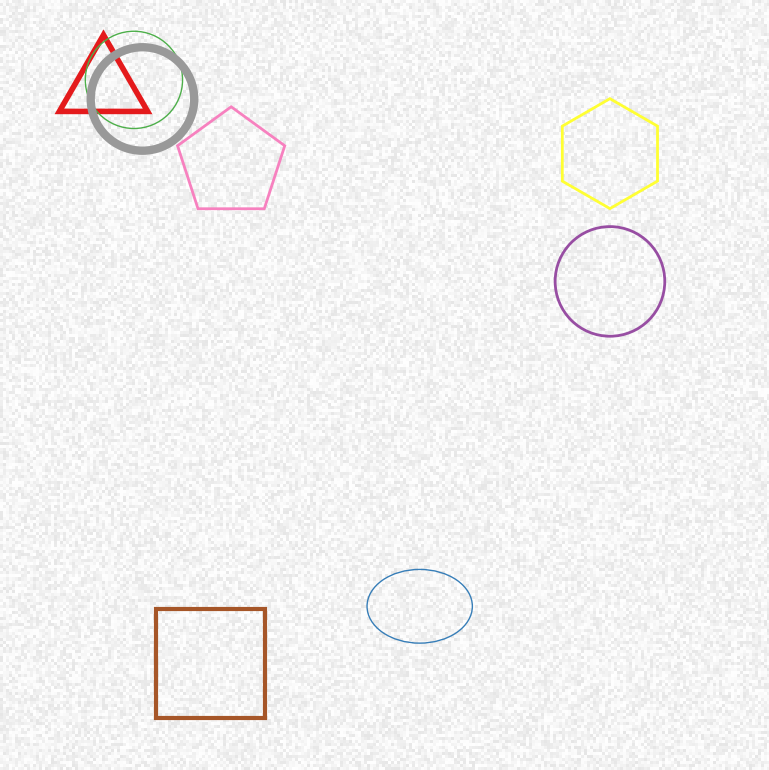[{"shape": "triangle", "thickness": 2, "radius": 0.33, "center": [0.134, 0.888]}, {"shape": "oval", "thickness": 0.5, "radius": 0.34, "center": [0.545, 0.213]}, {"shape": "circle", "thickness": 0.5, "radius": 0.32, "center": [0.174, 0.896]}, {"shape": "circle", "thickness": 1, "radius": 0.36, "center": [0.792, 0.635]}, {"shape": "hexagon", "thickness": 1, "radius": 0.36, "center": [0.792, 0.8]}, {"shape": "square", "thickness": 1.5, "radius": 0.36, "center": [0.273, 0.138]}, {"shape": "pentagon", "thickness": 1, "radius": 0.37, "center": [0.3, 0.788]}, {"shape": "circle", "thickness": 3, "radius": 0.34, "center": [0.185, 0.871]}]